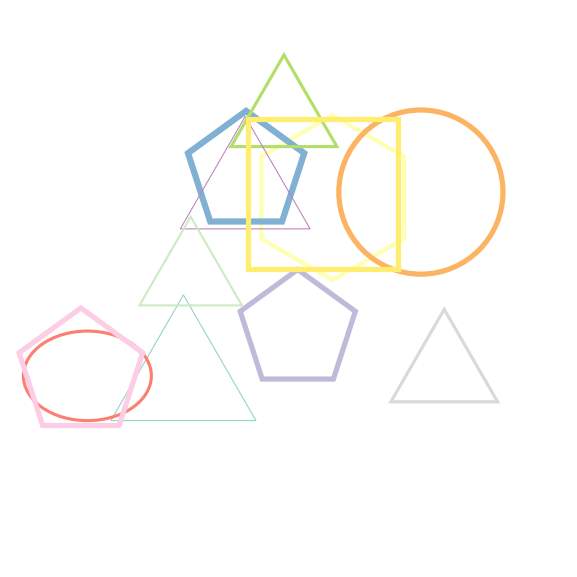[{"shape": "triangle", "thickness": 0.5, "radius": 0.73, "center": [0.318, 0.343]}, {"shape": "hexagon", "thickness": 2, "radius": 0.71, "center": [0.576, 0.657]}, {"shape": "pentagon", "thickness": 2.5, "radius": 0.52, "center": [0.516, 0.428]}, {"shape": "oval", "thickness": 1.5, "radius": 0.55, "center": [0.151, 0.348]}, {"shape": "pentagon", "thickness": 3, "radius": 0.53, "center": [0.426, 0.701]}, {"shape": "circle", "thickness": 2.5, "radius": 0.71, "center": [0.729, 0.667]}, {"shape": "triangle", "thickness": 1.5, "radius": 0.53, "center": [0.492, 0.798]}, {"shape": "pentagon", "thickness": 2.5, "radius": 0.56, "center": [0.14, 0.353]}, {"shape": "triangle", "thickness": 1.5, "radius": 0.53, "center": [0.769, 0.357]}, {"shape": "triangle", "thickness": 0.5, "radius": 0.65, "center": [0.425, 0.668]}, {"shape": "triangle", "thickness": 1, "radius": 0.51, "center": [0.33, 0.522]}, {"shape": "square", "thickness": 2.5, "radius": 0.65, "center": [0.56, 0.663]}]